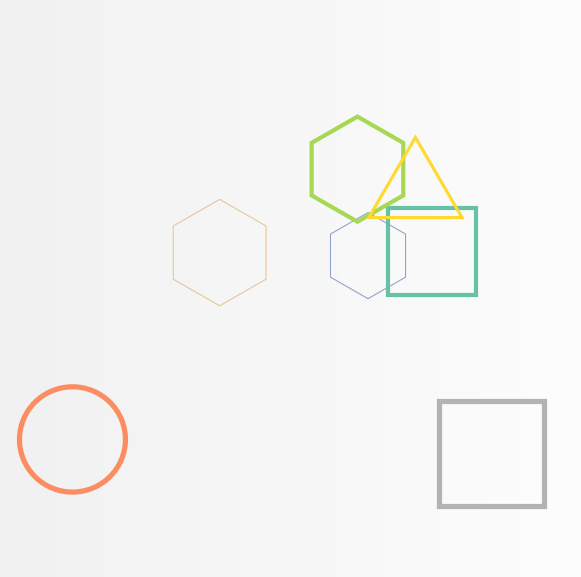[{"shape": "square", "thickness": 2, "radius": 0.38, "center": [0.743, 0.564]}, {"shape": "circle", "thickness": 2.5, "radius": 0.46, "center": [0.125, 0.238]}, {"shape": "hexagon", "thickness": 0.5, "radius": 0.37, "center": [0.633, 0.557]}, {"shape": "hexagon", "thickness": 2, "radius": 0.46, "center": [0.615, 0.706]}, {"shape": "triangle", "thickness": 1.5, "radius": 0.46, "center": [0.715, 0.669]}, {"shape": "hexagon", "thickness": 0.5, "radius": 0.46, "center": [0.378, 0.562]}, {"shape": "square", "thickness": 2.5, "radius": 0.45, "center": [0.846, 0.214]}]